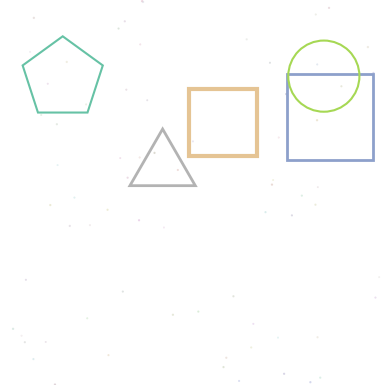[{"shape": "pentagon", "thickness": 1.5, "radius": 0.55, "center": [0.163, 0.796]}, {"shape": "square", "thickness": 2, "radius": 0.56, "center": [0.858, 0.696]}, {"shape": "circle", "thickness": 1.5, "radius": 0.46, "center": [0.841, 0.802]}, {"shape": "square", "thickness": 3, "radius": 0.44, "center": [0.579, 0.682]}, {"shape": "triangle", "thickness": 2, "radius": 0.49, "center": [0.422, 0.567]}]